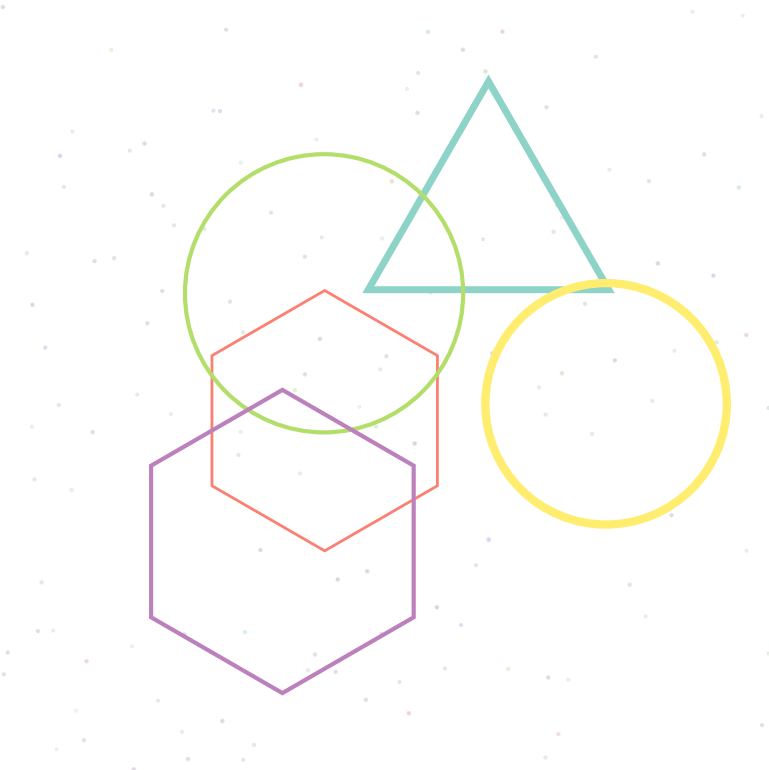[{"shape": "triangle", "thickness": 2.5, "radius": 0.9, "center": [0.634, 0.714]}, {"shape": "hexagon", "thickness": 1, "radius": 0.85, "center": [0.422, 0.454]}, {"shape": "circle", "thickness": 1.5, "radius": 0.9, "center": [0.421, 0.619]}, {"shape": "hexagon", "thickness": 1.5, "radius": 0.98, "center": [0.367, 0.297]}, {"shape": "circle", "thickness": 3, "radius": 0.78, "center": [0.787, 0.476]}]